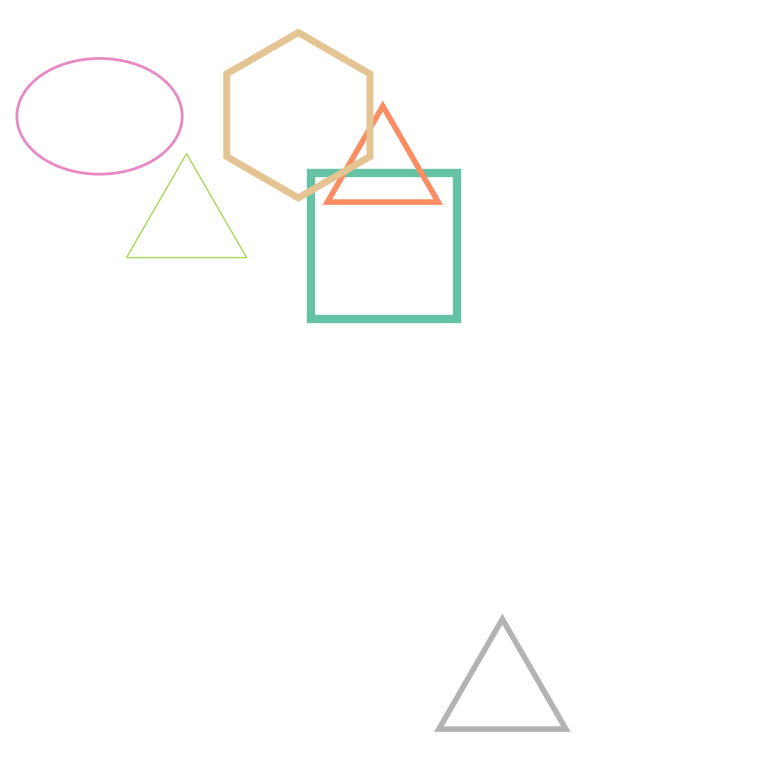[{"shape": "square", "thickness": 3, "radius": 0.47, "center": [0.498, 0.681]}, {"shape": "triangle", "thickness": 2, "radius": 0.42, "center": [0.497, 0.779]}, {"shape": "oval", "thickness": 1, "radius": 0.54, "center": [0.129, 0.849]}, {"shape": "triangle", "thickness": 0.5, "radius": 0.45, "center": [0.242, 0.71]}, {"shape": "hexagon", "thickness": 2.5, "radius": 0.54, "center": [0.387, 0.85]}, {"shape": "triangle", "thickness": 2, "radius": 0.48, "center": [0.652, 0.101]}]